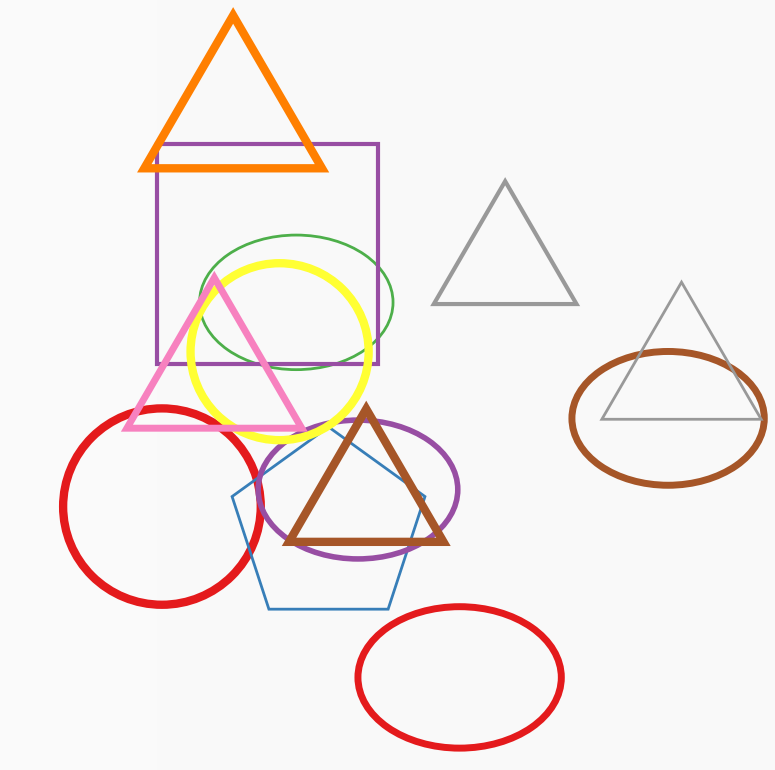[{"shape": "circle", "thickness": 3, "radius": 0.64, "center": [0.209, 0.342]}, {"shape": "oval", "thickness": 2.5, "radius": 0.66, "center": [0.593, 0.12]}, {"shape": "pentagon", "thickness": 1, "radius": 0.65, "center": [0.424, 0.315]}, {"shape": "oval", "thickness": 1, "radius": 0.62, "center": [0.382, 0.607]}, {"shape": "oval", "thickness": 2, "radius": 0.64, "center": [0.462, 0.364]}, {"shape": "square", "thickness": 1.5, "radius": 0.71, "center": [0.345, 0.67]}, {"shape": "triangle", "thickness": 3, "radius": 0.66, "center": [0.301, 0.848]}, {"shape": "circle", "thickness": 3, "radius": 0.57, "center": [0.361, 0.543]}, {"shape": "oval", "thickness": 2.5, "radius": 0.62, "center": [0.862, 0.457]}, {"shape": "triangle", "thickness": 3, "radius": 0.58, "center": [0.473, 0.354]}, {"shape": "triangle", "thickness": 2.5, "radius": 0.65, "center": [0.277, 0.509]}, {"shape": "triangle", "thickness": 1, "radius": 0.59, "center": [0.879, 0.515]}, {"shape": "triangle", "thickness": 1.5, "radius": 0.53, "center": [0.652, 0.658]}]